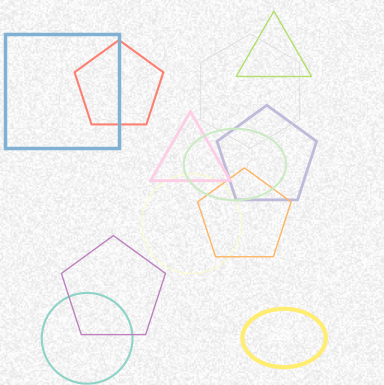[{"shape": "circle", "thickness": 1.5, "radius": 0.59, "center": [0.226, 0.121]}, {"shape": "circle", "thickness": 0.5, "radius": 0.65, "center": [0.498, 0.419]}, {"shape": "pentagon", "thickness": 2, "radius": 0.68, "center": [0.693, 0.591]}, {"shape": "pentagon", "thickness": 1.5, "radius": 0.61, "center": [0.309, 0.775]}, {"shape": "square", "thickness": 2.5, "radius": 0.74, "center": [0.16, 0.764]}, {"shape": "pentagon", "thickness": 1, "radius": 0.64, "center": [0.635, 0.436]}, {"shape": "triangle", "thickness": 1, "radius": 0.57, "center": [0.711, 0.858]}, {"shape": "triangle", "thickness": 2, "radius": 0.6, "center": [0.495, 0.591]}, {"shape": "hexagon", "thickness": 0.5, "radius": 0.74, "center": [0.65, 0.763]}, {"shape": "pentagon", "thickness": 1, "radius": 0.71, "center": [0.295, 0.246]}, {"shape": "oval", "thickness": 1.5, "radius": 0.66, "center": [0.61, 0.573]}, {"shape": "oval", "thickness": 3, "radius": 0.54, "center": [0.738, 0.122]}]